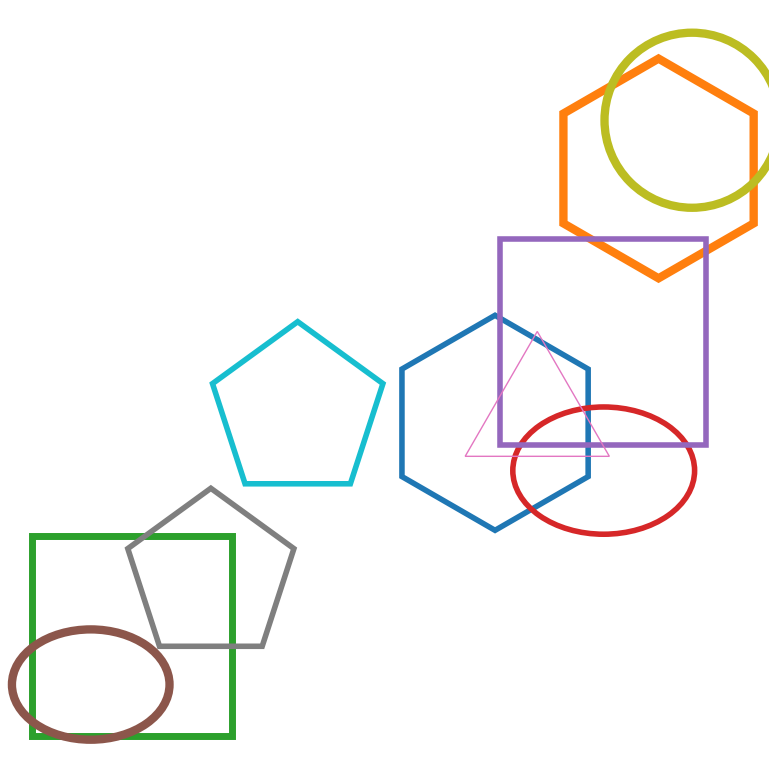[{"shape": "hexagon", "thickness": 2, "radius": 0.7, "center": [0.643, 0.451]}, {"shape": "hexagon", "thickness": 3, "radius": 0.71, "center": [0.855, 0.781]}, {"shape": "square", "thickness": 2.5, "radius": 0.65, "center": [0.171, 0.174]}, {"shape": "oval", "thickness": 2, "radius": 0.59, "center": [0.784, 0.389]}, {"shape": "square", "thickness": 2, "radius": 0.67, "center": [0.784, 0.556]}, {"shape": "oval", "thickness": 3, "radius": 0.51, "center": [0.118, 0.111]}, {"shape": "triangle", "thickness": 0.5, "radius": 0.54, "center": [0.698, 0.461]}, {"shape": "pentagon", "thickness": 2, "radius": 0.57, "center": [0.274, 0.252]}, {"shape": "circle", "thickness": 3, "radius": 0.57, "center": [0.899, 0.844]}, {"shape": "pentagon", "thickness": 2, "radius": 0.58, "center": [0.387, 0.466]}]